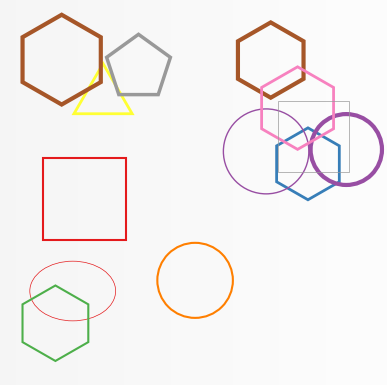[{"shape": "square", "thickness": 1.5, "radius": 0.53, "center": [0.218, 0.483]}, {"shape": "oval", "thickness": 0.5, "radius": 0.55, "center": [0.188, 0.244]}, {"shape": "hexagon", "thickness": 2, "radius": 0.47, "center": [0.795, 0.575]}, {"shape": "hexagon", "thickness": 1.5, "radius": 0.49, "center": [0.143, 0.16]}, {"shape": "circle", "thickness": 1, "radius": 0.55, "center": [0.687, 0.607]}, {"shape": "circle", "thickness": 3, "radius": 0.46, "center": [0.894, 0.612]}, {"shape": "circle", "thickness": 1.5, "radius": 0.49, "center": [0.503, 0.272]}, {"shape": "triangle", "thickness": 2, "radius": 0.43, "center": [0.266, 0.748]}, {"shape": "hexagon", "thickness": 3, "radius": 0.58, "center": [0.159, 0.845]}, {"shape": "hexagon", "thickness": 3, "radius": 0.49, "center": [0.699, 0.844]}, {"shape": "hexagon", "thickness": 2, "radius": 0.54, "center": [0.768, 0.719]}, {"shape": "pentagon", "thickness": 2.5, "radius": 0.43, "center": [0.357, 0.824]}, {"shape": "square", "thickness": 0.5, "radius": 0.46, "center": [0.809, 0.646]}]